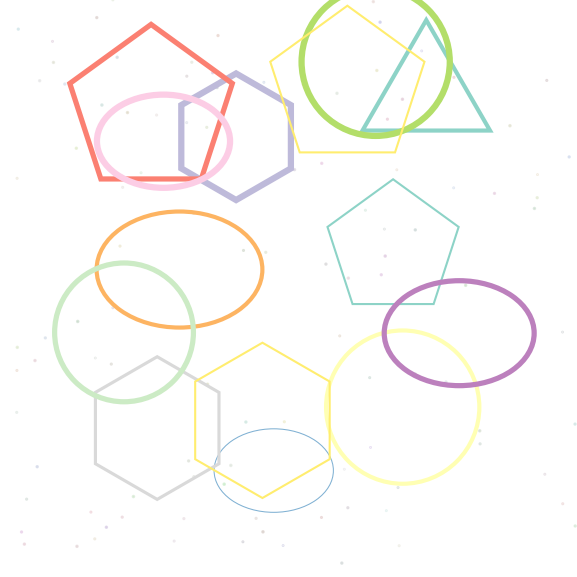[{"shape": "pentagon", "thickness": 1, "radius": 0.6, "center": [0.681, 0.569]}, {"shape": "triangle", "thickness": 2, "radius": 0.64, "center": [0.738, 0.837]}, {"shape": "circle", "thickness": 2, "radius": 0.66, "center": [0.697, 0.294]}, {"shape": "hexagon", "thickness": 3, "radius": 0.55, "center": [0.409, 0.762]}, {"shape": "pentagon", "thickness": 2.5, "radius": 0.74, "center": [0.262, 0.809]}, {"shape": "oval", "thickness": 0.5, "radius": 0.52, "center": [0.474, 0.184]}, {"shape": "oval", "thickness": 2, "radius": 0.72, "center": [0.311, 0.532]}, {"shape": "circle", "thickness": 3, "radius": 0.64, "center": [0.651, 0.892]}, {"shape": "oval", "thickness": 3, "radius": 0.58, "center": [0.283, 0.755]}, {"shape": "hexagon", "thickness": 1.5, "radius": 0.62, "center": [0.272, 0.258]}, {"shape": "oval", "thickness": 2.5, "radius": 0.65, "center": [0.795, 0.422]}, {"shape": "circle", "thickness": 2.5, "radius": 0.6, "center": [0.215, 0.424]}, {"shape": "pentagon", "thickness": 1, "radius": 0.7, "center": [0.602, 0.849]}, {"shape": "hexagon", "thickness": 1, "radius": 0.67, "center": [0.454, 0.271]}]